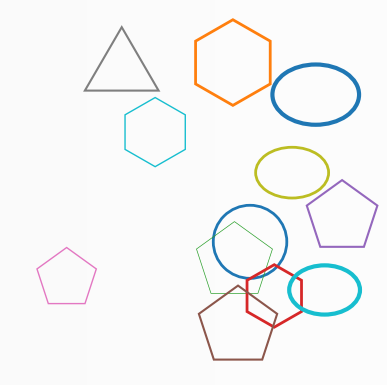[{"shape": "oval", "thickness": 3, "radius": 0.56, "center": [0.815, 0.754]}, {"shape": "circle", "thickness": 2, "radius": 0.47, "center": [0.645, 0.372]}, {"shape": "hexagon", "thickness": 2, "radius": 0.56, "center": [0.601, 0.838]}, {"shape": "pentagon", "thickness": 0.5, "radius": 0.52, "center": [0.605, 0.321]}, {"shape": "hexagon", "thickness": 2, "radius": 0.41, "center": [0.708, 0.231]}, {"shape": "pentagon", "thickness": 1.5, "radius": 0.48, "center": [0.883, 0.436]}, {"shape": "pentagon", "thickness": 1.5, "radius": 0.53, "center": [0.614, 0.152]}, {"shape": "pentagon", "thickness": 1, "radius": 0.4, "center": [0.172, 0.277]}, {"shape": "triangle", "thickness": 1.5, "radius": 0.55, "center": [0.314, 0.82]}, {"shape": "oval", "thickness": 2, "radius": 0.47, "center": [0.754, 0.552]}, {"shape": "hexagon", "thickness": 1, "radius": 0.45, "center": [0.4, 0.657]}, {"shape": "oval", "thickness": 3, "radius": 0.46, "center": [0.838, 0.247]}]